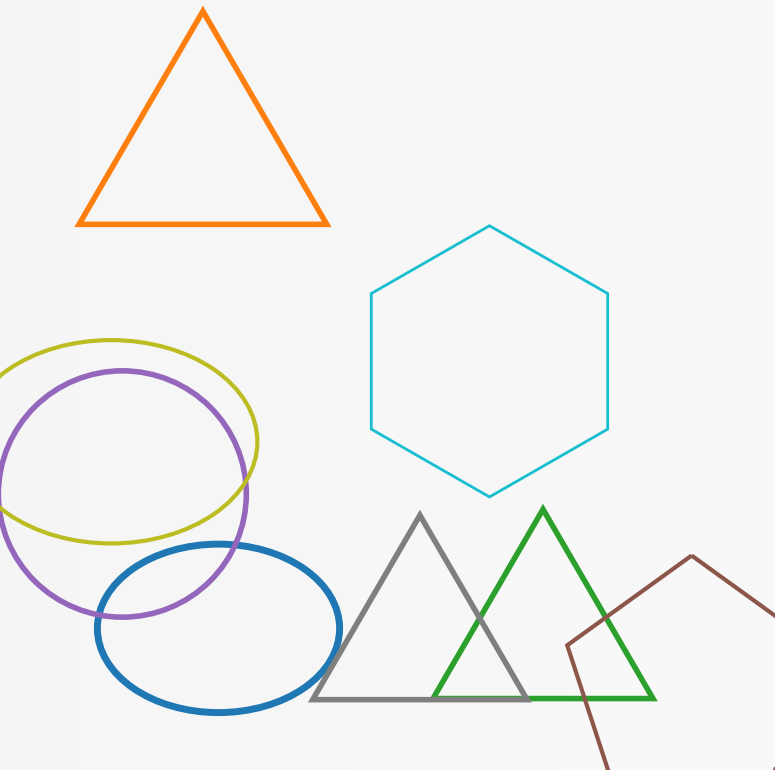[{"shape": "oval", "thickness": 2.5, "radius": 0.78, "center": [0.282, 0.184]}, {"shape": "triangle", "thickness": 2, "radius": 0.92, "center": [0.262, 0.801]}, {"shape": "triangle", "thickness": 2, "radius": 0.82, "center": [0.701, 0.175]}, {"shape": "circle", "thickness": 2, "radius": 0.8, "center": [0.158, 0.358]}, {"shape": "pentagon", "thickness": 1.5, "radius": 0.84, "center": [0.892, 0.11]}, {"shape": "triangle", "thickness": 2, "radius": 0.8, "center": [0.542, 0.171]}, {"shape": "oval", "thickness": 1.5, "radius": 0.94, "center": [0.143, 0.426]}, {"shape": "hexagon", "thickness": 1, "radius": 0.88, "center": [0.632, 0.531]}]